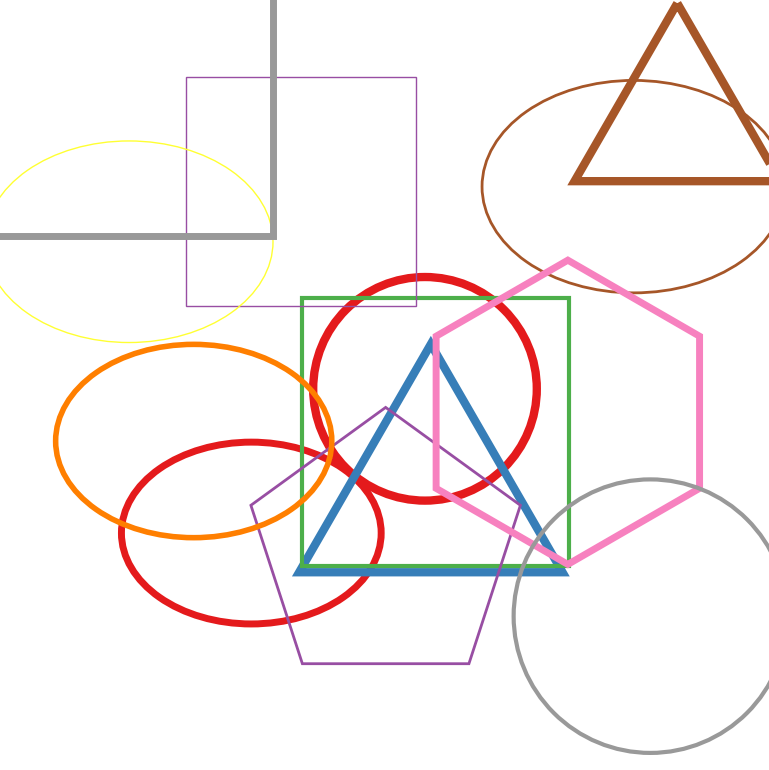[{"shape": "oval", "thickness": 2.5, "radius": 0.84, "center": [0.326, 0.308]}, {"shape": "circle", "thickness": 3, "radius": 0.73, "center": [0.552, 0.495]}, {"shape": "triangle", "thickness": 3, "radius": 0.99, "center": [0.56, 0.356]}, {"shape": "square", "thickness": 1.5, "radius": 0.87, "center": [0.566, 0.439]}, {"shape": "square", "thickness": 0.5, "radius": 0.75, "center": [0.391, 0.751]}, {"shape": "pentagon", "thickness": 1, "radius": 0.92, "center": [0.501, 0.287]}, {"shape": "oval", "thickness": 2, "radius": 0.9, "center": [0.252, 0.427]}, {"shape": "oval", "thickness": 0.5, "radius": 0.93, "center": [0.168, 0.686]}, {"shape": "oval", "thickness": 1, "radius": 0.99, "center": [0.823, 0.758]}, {"shape": "triangle", "thickness": 3, "radius": 0.77, "center": [0.88, 0.842]}, {"shape": "hexagon", "thickness": 2.5, "radius": 0.99, "center": [0.737, 0.465]}, {"shape": "square", "thickness": 2.5, "radius": 0.98, "center": [0.159, 0.889]}, {"shape": "circle", "thickness": 1.5, "radius": 0.89, "center": [0.845, 0.2]}]